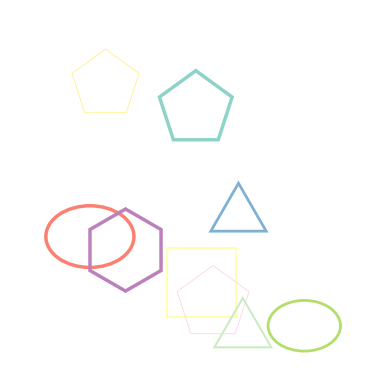[{"shape": "pentagon", "thickness": 2.5, "radius": 0.5, "center": [0.509, 0.717]}, {"shape": "square", "thickness": 1.5, "radius": 0.45, "center": [0.523, 0.266]}, {"shape": "oval", "thickness": 2.5, "radius": 0.57, "center": [0.234, 0.385]}, {"shape": "triangle", "thickness": 2, "radius": 0.42, "center": [0.619, 0.441]}, {"shape": "oval", "thickness": 2, "radius": 0.47, "center": [0.79, 0.154]}, {"shape": "pentagon", "thickness": 0.5, "radius": 0.49, "center": [0.553, 0.212]}, {"shape": "hexagon", "thickness": 2.5, "radius": 0.53, "center": [0.326, 0.351]}, {"shape": "triangle", "thickness": 1.5, "radius": 0.43, "center": [0.631, 0.141]}, {"shape": "pentagon", "thickness": 0.5, "radius": 0.46, "center": [0.274, 0.781]}]